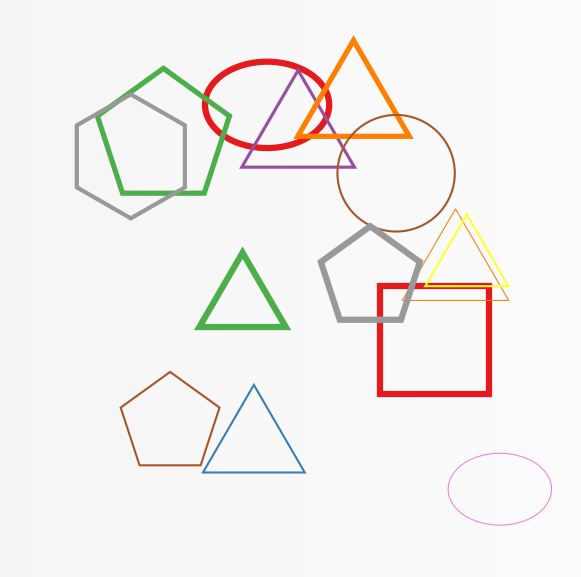[{"shape": "square", "thickness": 3, "radius": 0.47, "center": [0.748, 0.41]}, {"shape": "oval", "thickness": 3, "radius": 0.53, "center": [0.46, 0.818]}, {"shape": "triangle", "thickness": 1, "radius": 0.51, "center": [0.437, 0.232]}, {"shape": "pentagon", "thickness": 2.5, "radius": 0.6, "center": [0.281, 0.761]}, {"shape": "triangle", "thickness": 3, "radius": 0.43, "center": [0.417, 0.476]}, {"shape": "triangle", "thickness": 1.5, "radius": 0.56, "center": [0.513, 0.766]}, {"shape": "triangle", "thickness": 0.5, "radius": 0.53, "center": [0.784, 0.532]}, {"shape": "triangle", "thickness": 2.5, "radius": 0.55, "center": [0.608, 0.818]}, {"shape": "triangle", "thickness": 1, "radius": 0.41, "center": [0.803, 0.545]}, {"shape": "circle", "thickness": 1, "radius": 0.5, "center": [0.682, 0.699]}, {"shape": "pentagon", "thickness": 1, "radius": 0.45, "center": [0.293, 0.266]}, {"shape": "oval", "thickness": 0.5, "radius": 0.44, "center": [0.86, 0.152]}, {"shape": "pentagon", "thickness": 3, "radius": 0.45, "center": [0.637, 0.518]}, {"shape": "hexagon", "thickness": 2, "radius": 0.54, "center": [0.225, 0.728]}]